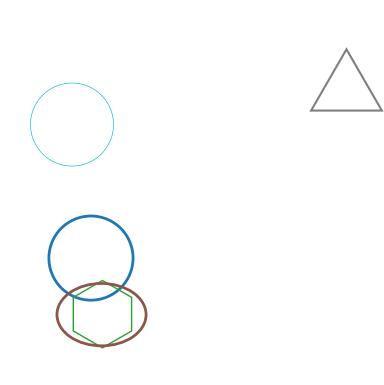[{"shape": "circle", "thickness": 2, "radius": 0.55, "center": [0.236, 0.33]}, {"shape": "hexagon", "thickness": 1, "radius": 0.44, "center": [0.266, 0.184]}, {"shape": "oval", "thickness": 2, "radius": 0.58, "center": [0.264, 0.183]}, {"shape": "triangle", "thickness": 1.5, "radius": 0.53, "center": [0.9, 0.766]}, {"shape": "circle", "thickness": 0.5, "radius": 0.54, "center": [0.187, 0.676]}]